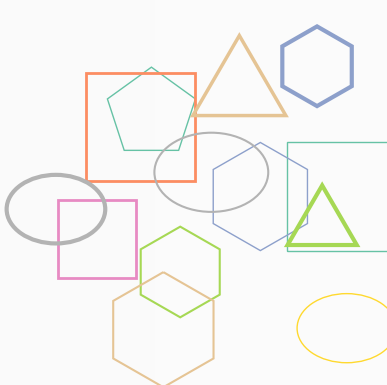[{"shape": "pentagon", "thickness": 1, "radius": 0.6, "center": [0.391, 0.706]}, {"shape": "square", "thickness": 1, "radius": 0.71, "center": [0.881, 0.489]}, {"shape": "square", "thickness": 2, "radius": 0.7, "center": [0.363, 0.671]}, {"shape": "hexagon", "thickness": 3, "radius": 0.52, "center": [0.818, 0.828]}, {"shape": "hexagon", "thickness": 1, "radius": 0.7, "center": [0.672, 0.49]}, {"shape": "square", "thickness": 2, "radius": 0.5, "center": [0.25, 0.379]}, {"shape": "hexagon", "thickness": 1.5, "radius": 0.59, "center": [0.465, 0.294]}, {"shape": "triangle", "thickness": 3, "radius": 0.52, "center": [0.831, 0.415]}, {"shape": "oval", "thickness": 1, "radius": 0.64, "center": [0.895, 0.148]}, {"shape": "hexagon", "thickness": 1.5, "radius": 0.75, "center": [0.422, 0.144]}, {"shape": "triangle", "thickness": 2.5, "radius": 0.69, "center": [0.618, 0.769]}, {"shape": "oval", "thickness": 3, "radius": 0.64, "center": [0.144, 0.457]}, {"shape": "oval", "thickness": 1.5, "radius": 0.73, "center": [0.545, 0.552]}]